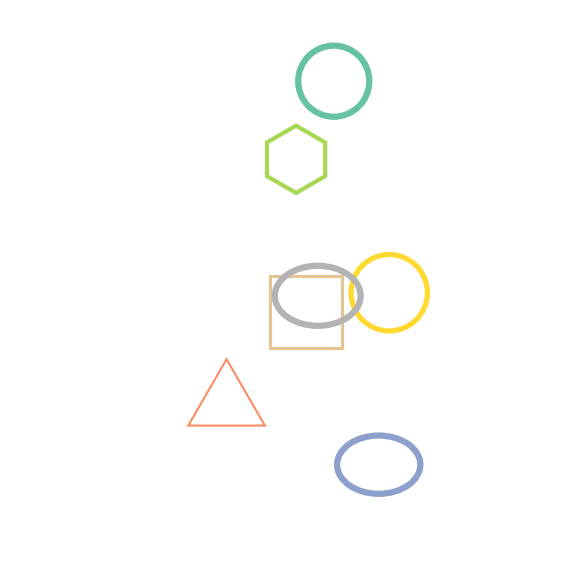[{"shape": "circle", "thickness": 3, "radius": 0.31, "center": [0.578, 0.859]}, {"shape": "triangle", "thickness": 1, "radius": 0.38, "center": [0.392, 0.301]}, {"shape": "oval", "thickness": 3, "radius": 0.36, "center": [0.656, 0.195]}, {"shape": "hexagon", "thickness": 2, "radius": 0.29, "center": [0.513, 0.723]}, {"shape": "circle", "thickness": 2.5, "radius": 0.33, "center": [0.674, 0.492]}, {"shape": "square", "thickness": 1.5, "radius": 0.31, "center": [0.531, 0.459]}, {"shape": "oval", "thickness": 3, "radius": 0.37, "center": [0.55, 0.487]}]